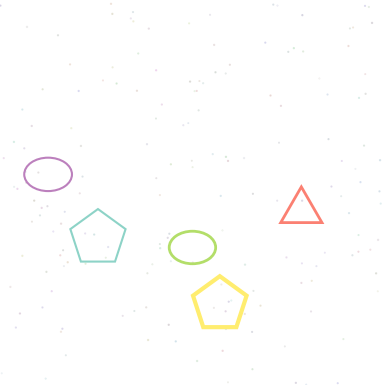[{"shape": "pentagon", "thickness": 1.5, "radius": 0.38, "center": [0.254, 0.382]}, {"shape": "triangle", "thickness": 2, "radius": 0.31, "center": [0.783, 0.453]}, {"shape": "oval", "thickness": 2, "radius": 0.3, "center": [0.5, 0.357]}, {"shape": "oval", "thickness": 1.5, "radius": 0.31, "center": [0.125, 0.547]}, {"shape": "pentagon", "thickness": 3, "radius": 0.37, "center": [0.571, 0.209]}]